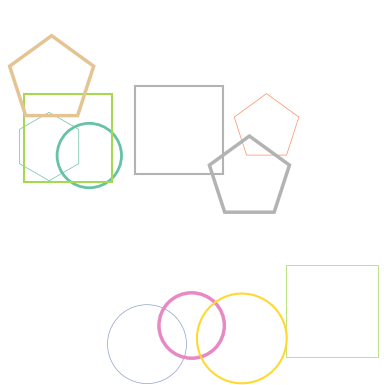[{"shape": "circle", "thickness": 2, "radius": 0.42, "center": [0.232, 0.596]}, {"shape": "hexagon", "thickness": 0.5, "radius": 0.44, "center": [0.128, 0.619]}, {"shape": "pentagon", "thickness": 0.5, "radius": 0.44, "center": [0.692, 0.669]}, {"shape": "circle", "thickness": 0.5, "radius": 0.51, "center": [0.382, 0.106]}, {"shape": "circle", "thickness": 2.5, "radius": 0.42, "center": [0.498, 0.155]}, {"shape": "square", "thickness": 0.5, "radius": 0.6, "center": [0.863, 0.192]}, {"shape": "square", "thickness": 1.5, "radius": 0.57, "center": [0.178, 0.641]}, {"shape": "circle", "thickness": 1.5, "radius": 0.58, "center": [0.628, 0.121]}, {"shape": "pentagon", "thickness": 2.5, "radius": 0.57, "center": [0.134, 0.793]}, {"shape": "pentagon", "thickness": 2.5, "radius": 0.55, "center": [0.648, 0.537]}, {"shape": "square", "thickness": 1.5, "radius": 0.57, "center": [0.466, 0.662]}]